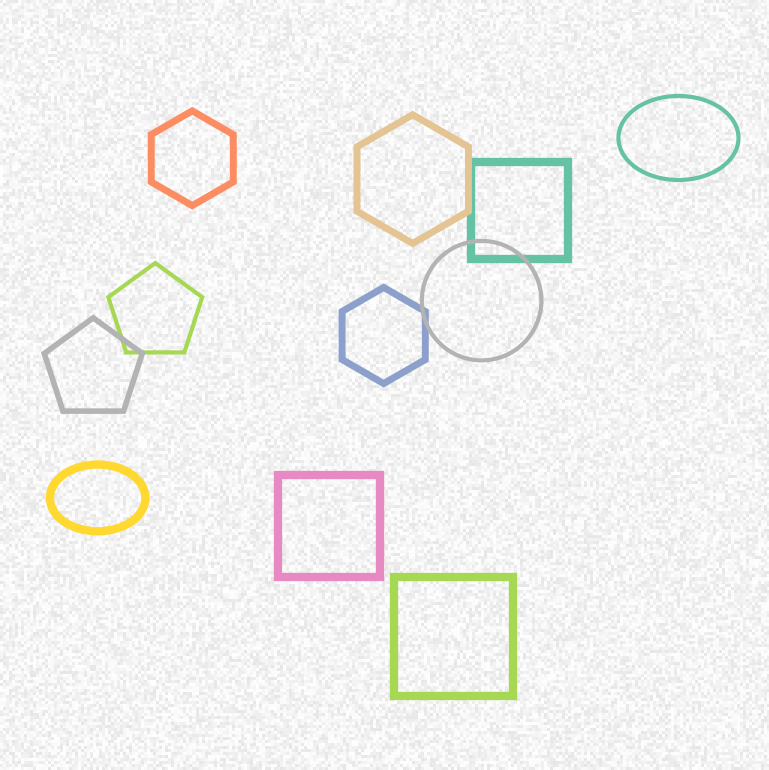[{"shape": "square", "thickness": 3, "radius": 0.32, "center": [0.675, 0.727]}, {"shape": "oval", "thickness": 1.5, "radius": 0.39, "center": [0.881, 0.821]}, {"shape": "hexagon", "thickness": 2.5, "radius": 0.31, "center": [0.25, 0.795]}, {"shape": "hexagon", "thickness": 2.5, "radius": 0.31, "center": [0.498, 0.564]}, {"shape": "square", "thickness": 3, "radius": 0.33, "center": [0.428, 0.317]}, {"shape": "square", "thickness": 3, "radius": 0.39, "center": [0.589, 0.174]}, {"shape": "pentagon", "thickness": 1.5, "radius": 0.32, "center": [0.202, 0.594]}, {"shape": "oval", "thickness": 3, "radius": 0.31, "center": [0.127, 0.353]}, {"shape": "hexagon", "thickness": 2.5, "radius": 0.42, "center": [0.536, 0.767]}, {"shape": "circle", "thickness": 1.5, "radius": 0.39, "center": [0.625, 0.61]}, {"shape": "pentagon", "thickness": 2, "radius": 0.33, "center": [0.121, 0.52]}]